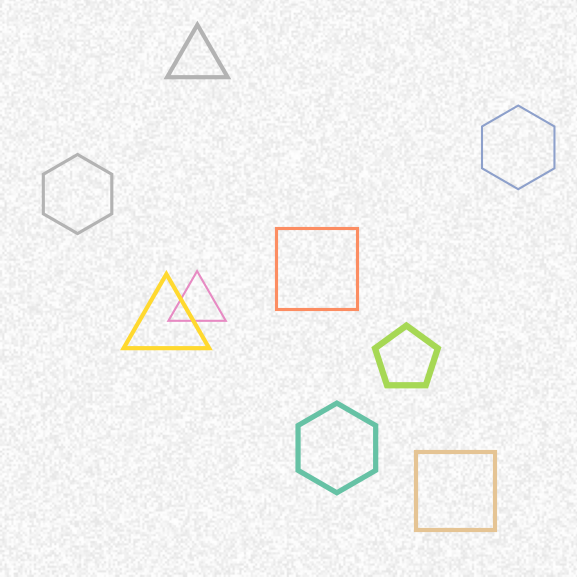[{"shape": "hexagon", "thickness": 2.5, "radius": 0.39, "center": [0.583, 0.223]}, {"shape": "square", "thickness": 1.5, "radius": 0.35, "center": [0.548, 0.535]}, {"shape": "hexagon", "thickness": 1, "radius": 0.36, "center": [0.897, 0.744]}, {"shape": "triangle", "thickness": 1, "radius": 0.29, "center": [0.341, 0.472]}, {"shape": "pentagon", "thickness": 3, "radius": 0.29, "center": [0.704, 0.378]}, {"shape": "triangle", "thickness": 2, "radius": 0.43, "center": [0.288, 0.439]}, {"shape": "square", "thickness": 2, "radius": 0.34, "center": [0.789, 0.149]}, {"shape": "triangle", "thickness": 2, "radius": 0.3, "center": [0.342, 0.896]}, {"shape": "hexagon", "thickness": 1.5, "radius": 0.34, "center": [0.134, 0.663]}]